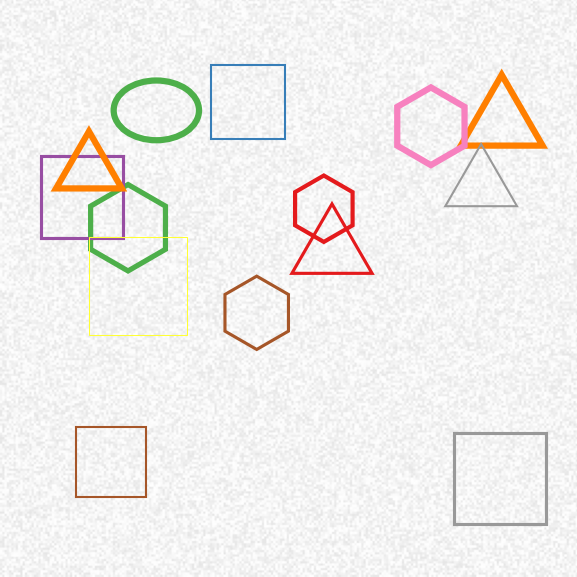[{"shape": "hexagon", "thickness": 2, "radius": 0.29, "center": [0.561, 0.638]}, {"shape": "triangle", "thickness": 1.5, "radius": 0.4, "center": [0.575, 0.566]}, {"shape": "square", "thickness": 1, "radius": 0.32, "center": [0.43, 0.823]}, {"shape": "oval", "thickness": 3, "radius": 0.37, "center": [0.271, 0.808]}, {"shape": "hexagon", "thickness": 2.5, "radius": 0.37, "center": [0.222, 0.605]}, {"shape": "square", "thickness": 1.5, "radius": 0.36, "center": [0.142, 0.658]}, {"shape": "triangle", "thickness": 3, "radius": 0.33, "center": [0.154, 0.706]}, {"shape": "triangle", "thickness": 3, "radius": 0.41, "center": [0.869, 0.788]}, {"shape": "square", "thickness": 0.5, "radius": 0.42, "center": [0.239, 0.504]}, {"shape": "hexagon", "thickness": 1.5, "radius": 0.32, "center": [0.445, 0.457]}, {"shape": "square", "thickness": 1, "radius": 0.3, "center": [0.192, 0.2]}, {"shape": "hexagon", "thickness": 3, "radius": 0.34, "center": [0.746, 0.78]}, {"shape": "triangle", "thickness": 1, "radius": 0.36, "center": [0.833, 0.678]}, {"shape": "square", "thickness": 1.5, "radius": 0.4, "center": [0.866, 0.171]}]